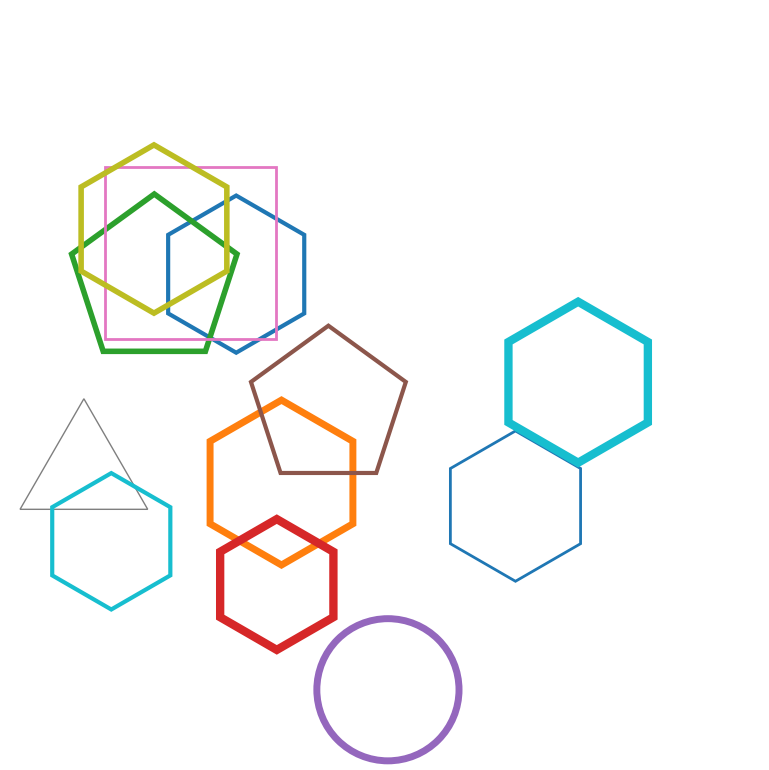[{"shape": "hexagon", "thickness": 1.5, "radius": 0.51, "center": [0.307, 0.644]}, {"shape": "hexagon", "thickness": 1, "radius": 0.49, "center": [0.669, 0.343]}, {"shape": "hexagon", "thickness": 2.5, "radius": 0.54, "center": [0.366, 0.373]}, {"shape": "pentagon", "thickness": 2, "radius": 0.56, "center": [0.2, 0.635]}, {"shape": "hexagon", "thickness": 3, "radius": 0.42, "center": [0.359, 0.241]}, {"shape": "circle", "thickness": 2.5, "radius": 0.46, "center": [0.504, 0.104]}, {"shape": "pentagon", "thickness": 1.5, "radius": 0.53, "center": [0.426, 0.471]}, {"shape": "square", "thickness": 1, "radius": 0.56, "center": [0.247, 0.671]}, {"shape": "triangle", "thickness": 0.5, "radius": 0.48, "center": [0.109, 0.386]}, {"shape": "hexagon", "thickness": 2, "radius": 0.55, "center": [0.2, 0.703]}, {"shape": "hexagon", "thickness": 1.5, "radius": 0.44, "center": [0.145, 0.297]}, {"shape": "hexagon", "thickness": 3, "radius": 0.52, "center": [0.751, 0.504]}]